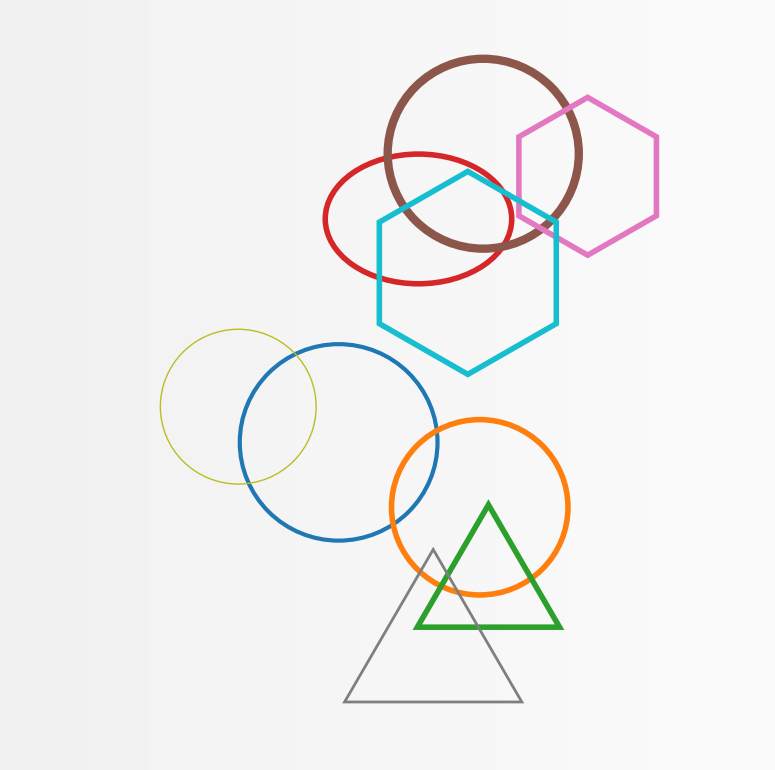[{"shape": "circle", "thickness": 1.5, "radius": 0.64, "center": [0.437, 0.425]}, {"shape": "circle", "thickness": 2, "radius": 0.57, "center": [0.619, 0.341]}, {"shape": "triangle", "thickness": 2, "radius": 0.53, "center": [0.63, 0.238]}, {"shape": "oval", "thickness": 2, "radius": 0.6, "center": [0.54, 0.716]}, {"shape": "circle", "thickness": 3, "radius": 0.62, "center": [0.624, 0.8]}, {"shape": "hexagon", "thickness": 2, "radius": 0.51, "center": [0.758, 0.771]}, {"shape": "triangle", "thickness": 1, "radius": 0.66, "center": [0.559, 0.154]}, {"shape": "circle", "thickness": 0.5, "radius": 0.5, "center": [0.307, 0.472]}, {"shape": "hexagon", "thickness": 2, "radius": 0.66, "center": [0.604, 0.646]}]